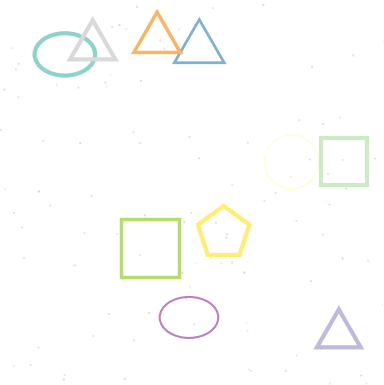[{"shape": "oval", "thickness": 3, "radius": 0.39, "center": [0.169, 0.859]}, {"shape": "circle", "thickness": 0.5, "radius": 0.35, "center": [0.758, 0.58]}, {"shape": "triangle", "thickness": 3, "radius": 0.33, "center": [0.88, 0.131]}, {"shape": "triangle", "thickness": 2, "radius": 0.37, "center": [0.518, 0.874]}, {"shape": "triangle", "thickness": 2.5, "radius": 0.35, "center": [0.408, 0.899]}, {"shape": "square", "thickness": 2.5, "radius": 0.38, "center": [0.39, 0.355]}, {"shape": "triangle", "thickness": 3, "radius": 0.34, "center": [0.241, 0.88]}, {"shape": "oval", "thickness": 1.5, "radius": 0.38, "center": [0.491, 0.175]}, {"shape": "square", "thickness": 3, "radius": 0.3, "center": [0.893, 0.58]}, {"shape": "pentagon", "thickness": 3, "radius": 0.35, "center": [0.581, 0.395]}]